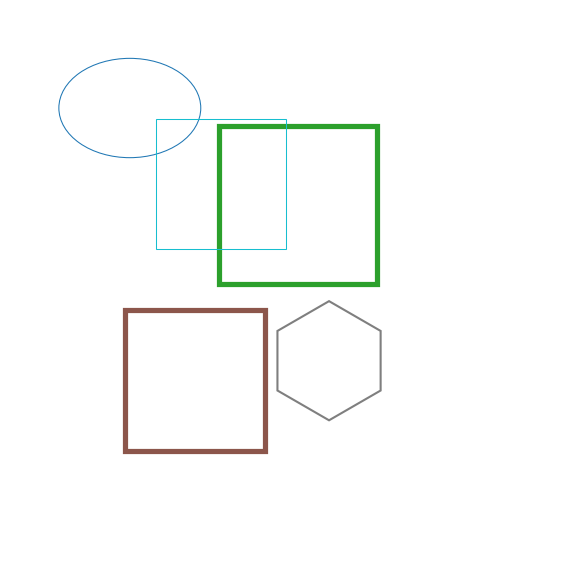[{"shape": "oval", "thickness": 0.5, "radius": 0.61, "center": [0.225, 0.812]}, {"shape": "square", "thickness": 2.5, "radius": 0.69, "center": [0.516, 0.644]}, {"shape": "square", "thickness": 2.5, "radius": 0.61, "center": [0.338, 0.341]}, {"shape": "hexagon", "thickness": 1, "radius": 0.52, "center": [0.57, 0.375]}, {"shape": "square", "thickness": 0.5, "radius": 0.56, "center": [0.382, 0.681]}]